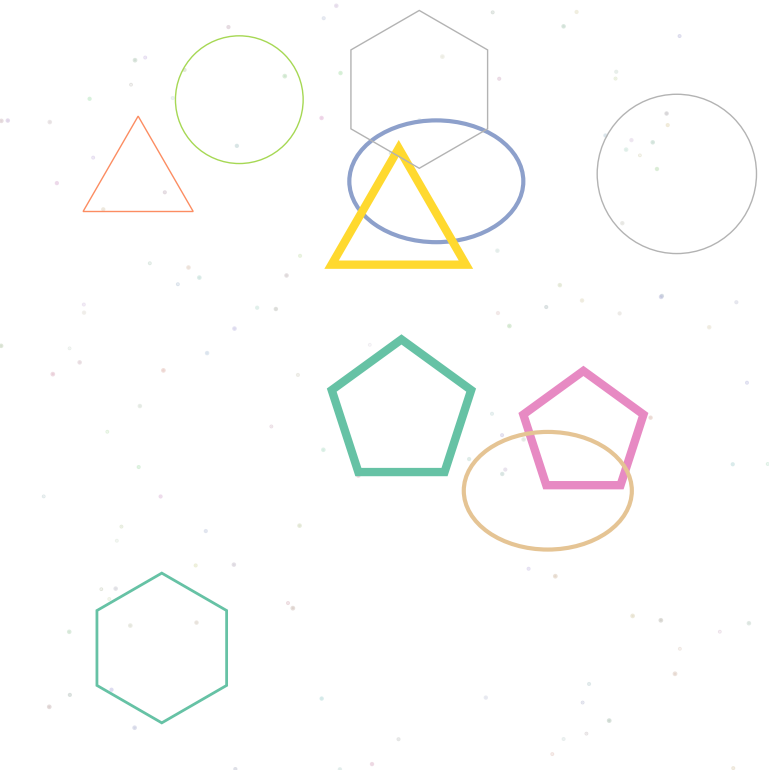[{"shape": "pentagon", "thickness": 3, "radius": 0.48, "center": [0.521, 0.464]}, {"shape": "hexagon", "thickness": 1, "radius": 0.49, "center": [0.21, 0.158]}, {"shape": "triangle", "thickness": 0.5, "radius": 0.41, "center": [0.179, 0.767]}, {"shape": "oval", "thickness": 1.5, "radius": 0.56, "center": [0.567, 0.765]}, {"shape": "pentagon", "thickness": 3, "radius": 0.41, "center": [0.758, 0.436]}, {"shape": "circle", "thickness": 0.5, "radius": 0.41, "center": [0.311, 0.871]}, {"shape": "triangle", "thickness": 3, "radius": 0.5, "center": [0.518, 0.707]}, {"shape": "oval", "thickness": 1.5, "radius": 0.55, "center": [0.711, 0.363]}, {"shape": "hexagon", "thickness": 0.5, "radius": 0.51, "center": [0.545, 0.884]}, {"shape": "circle", "thickness": 0.5, "radius": 0.52, "center": [0.879, 0.774]}]